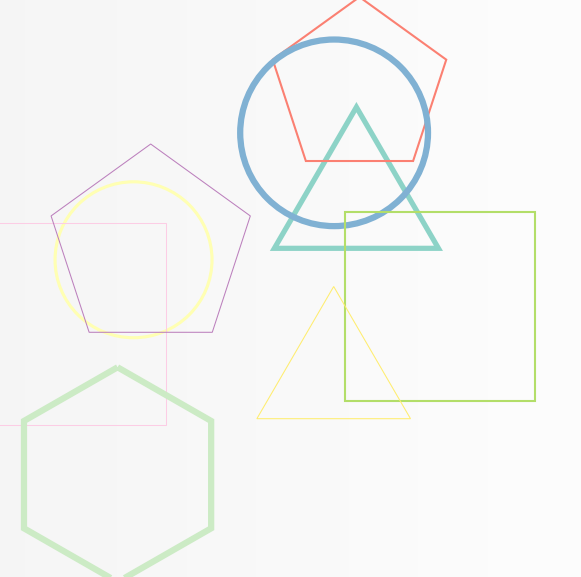[{"shape": "triangle", "thickness": 2.5, "radius": 0.81, "center": [0.613, 0.651]}, {"shape": "circle", "thickness": 1.5, "radius": 0.68, "center": [0.23, 0.549]}, {"shape": "pentagon", "thickness": 1, "radius": 0.78, "center": [0.618, 0.847]}, {"shape": "circle", "thickness": 3, "radius": 0.81, "center": [0.575, 0.769]}, {"shape": "square", "thickness": 1, "radius": 0.82, "center": [0.758, 0.469]}, {"shape": "square", "thickness": 0.5, "radius": 0.88, "center": [0.111, 0.438]}, {"shape": "pentagon", "thickness": 0.5, "radius": 0.9, "center": [0.259, 0.57]}, {"shape": "hexagon", "thickness": 3, "radius": 0.93, "center": [0.202, 0.177]}, {"shape": "triangle", "thickness": 0.5, "radius": 0.76, "center": [0.574, 0.35]}]